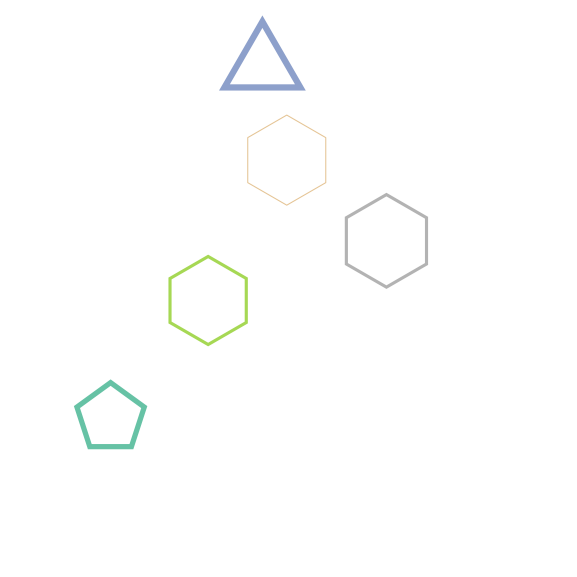[{"shape": "pentagon", "thickness": 2.5, "radius": 0.31, "center": [0.192, 0.275]}, {"shape": "triangle", "thickness": 3, "radius": 0.38, "center": [0.454, 0.886]}, {"shape": "hexagon", "thickness": 1.5, "radius": 0.38, "center": [0.36, 0.479]}, {"shape": "hexagon", "thickness": 0.5, "radius": 0.39, "center": [0.497, 0.722]}, {"shape": "hexagon", "thickness": 1.5, "radius": 0.4, "center": [0.669, 0.582]}]